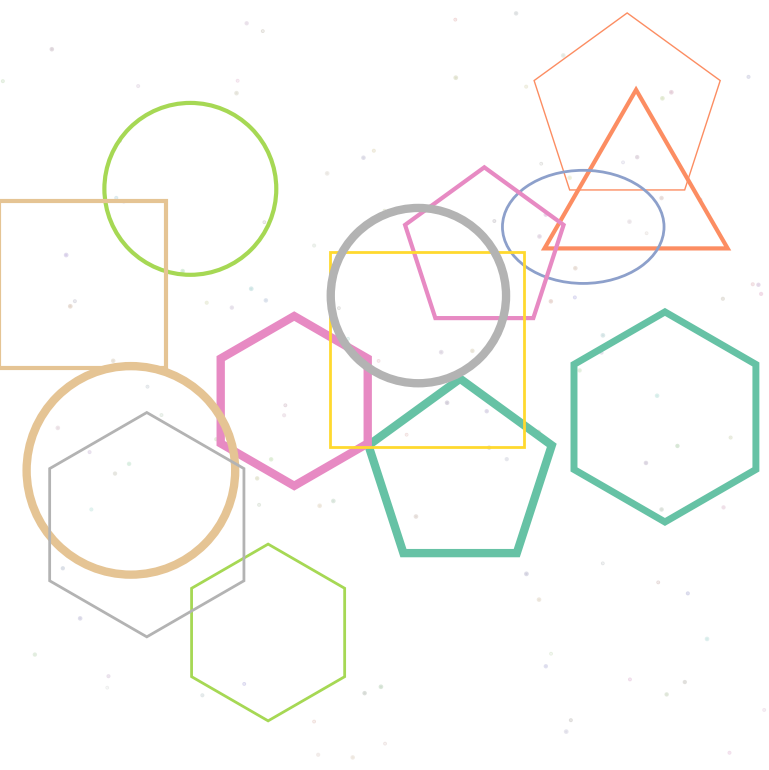[{"shape": "pentagon", "thickness": 3, "radius": 0.63, "center": [0.598, 0.383]}, {"shape": "hexagon", "thickness": 2.5, "radius": 0.68, "center": [0.864, 0.459]}, {"shape": "triangle", "thickness": 1.5, "radius": 0.69, "center": [0.826, 0.746]}, {"shape": "pentagon", "thickness": 0.5, "radius": 0.64, "center": [0.814, 0.856]}, {"shape": "oval", "thickness": 1, "radius": 0.52, "center": [0.757, 0.705]}, {"shape": "hexagon", "thickness": 3, "radius": 0.55, "center": [0.382, 0.479]}, {"shape": "pentagon", "thickness": 1.5, "radius": 0.54, "center": [0.629, 0.674]}, {"shape": "circle", "thickness": 1.5, "radius": 0.56, "center": [0.247, 0.755]}, {"shape": "hexagon", "thickness": 1, "radius": 0.57, "center": [0.348, 0.179]}, {"shape": "square", "thickness": 1, "radius": 0.63, "center": [0.555, 0.546]}, {"shape": "circle", "thickness": 3, "radius": 0.68, "center": [0.17, 0.389]}, {"shape": "square", "thickness": 1.5, "radius": 0.54, "center": [0.107, 0.63]}, {"shape": "hexagon", "thickness": 1, "radius": 0.73, "center": [0.191, 0.319]}, {"shape": "circle", "thickness": 3, "radius": 0.57, "center": [0.543, 0.616]}]